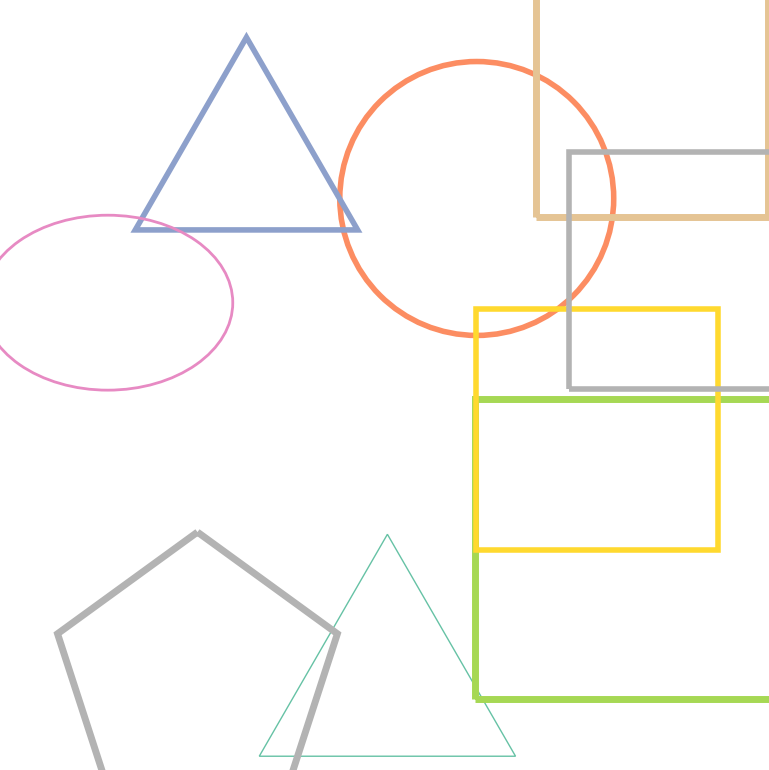[{"shape": "triangle", "thickness": 0.5, "radius": 0.96, "center": [0.503, 0.114]}, {"shape": "circle", "thickness": 2, "radius": 0.89, "center": [0.619, 0.742]}, {"shape": "triangle", "thickness": 2, "radius": 0.83, "center": [0.32, 0.785]}, {"shape": "oval", "thickness": 1, "radius": 0.81, "center": [0.14, 0.607]}, {"shape": "square", "thickness": 2.5, "radius": 0.97, "center": [0.811, 0.287]}, {"shape": "square", "thickness": 2, "radius": 0.78, "center": [0.775, 0.442]}, {"shape": "square", "thickness": 2.5, "radius": 0.75, "center": [0.847, 0.869]}, {"shape": "pentagon", "thickness": 2.5, "radius": 0.96, "center": [0.256, 0.118]}, {"shape": "square", "thickness": 2, "radius": 0.77, "center": [0.893, 0.649]}]